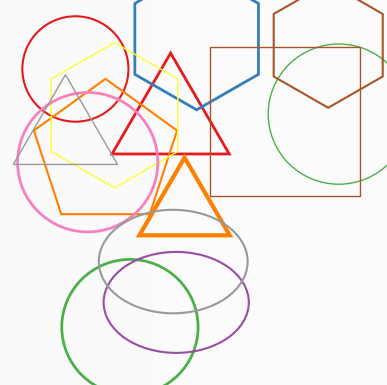[{"shape": "triangle", "thickness": 2, "radius": 0.87, "center": [0.44, 0.687]}, {"shape": "circle", "thickness": 1.5, "radius": 0.68, "center": [0.195, 0.821]}, {"shape": "hexagon", "thickness": 2, "radius": 0.92, "center": [0.507, 0.899]}, {"shape": "circle", "thickness": 2, "radius": 0.88, "center": [0.335, 0.15]}, {"shape": "circle", "thickness": 1, "radius": 0.91, "center": [0.874, 0.704]}, {"shape": "oval", "thickness": 1.5, "radius": 0.94, "center": [0.455, 0.215]}, {"shape": "triangle", "thickness": 3, "radius": 0.67, "center": [0.476, 0.456]}, {"shape": "pentagon", "thickness": 1.5, "radius": 0.97, "center": [0.272, 0.601]}, {"shape": "hexagon", "thickness": 1, "radius": 0.94, "center": [0.295, 0.701]}, {"shape": "hexagon", "thickness": 1.5, "radius": 0.81, "center": [0.847, 0.883]}, {"shape": "square", "thickness": 1, "radius": 0.97, "center": [0.735, 0.684]}, {"shape": "circle", "thickness": 2, "radius": 0.91, "center": [0.226, 0.579]}, {"shape": "oval", "thickness": 1.5, "radius": 0.96, "center": [0.447, 0.321]}, {"shape": "triangle", "thickness": 1, "radius": 0.78, "center": [0.169, 0.651]}]